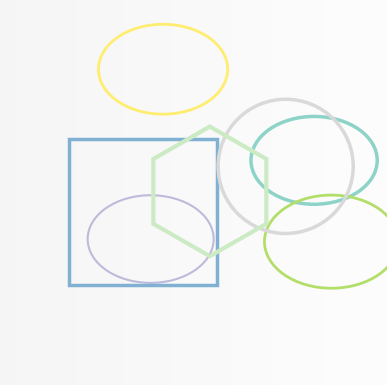[{"shape": "oval", "thickness": 2.5, "radius": 0.81, "center": [0.811, 0.584]}, {"shape": "oval", "thickness": 1.5, "radius": 0.81, "center": [0.389, 0.379]}, {"shape": "square", "thickness": 2.5, "radius": 0.95, "center": [0.369, 0.449]}, {"shape": "oval", "thickness": 2, "radius": 0.86, "center": [0.855, 0.372]}, {"shape": "circle", "thickness": 2.5, "radius": 0.87, "center": [0.737, 0.568]}, {"shape": "hexagon", "thickness": 3, "radius": 0.84, "center": [0.541, 0.503]}, {"shape": "oval", "thickness": 2, "radius": 0.83, "center": [0.421, 0.82]}]